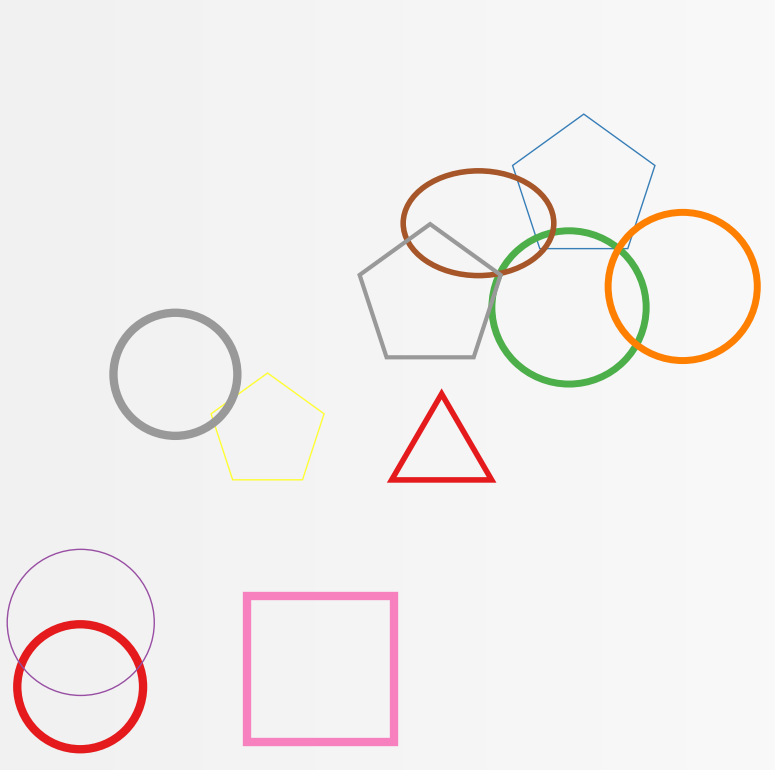[{"shape": "triangle", "thickness": 2, "radius": 0.37, "center": [0.57, 0.414]}, {"shape": "circle", "thickness": 3, "radius": 0.41, "center": [0.103, 0.108]}, {"shape": "pentagon", "thickness": 0.5, "radius": 0.48, "center": [0.753, 0.755]}, {"shape": "circle", "thickness": 2.5, "radius": 0.5, "center": [0.734, 0.601]}, {"shape": "circle", "thickness": 0.5, "radius": 0.47, "center": [0.104, 0.192]}, {"shape": "circle", "thickness": 2.5, "radius": 0.48, "center": [0.881, 0.628]}, {"shape": "pentagon", "thickness": 0.5, "radius": 0.38, "center": [0.345, 0.439]}, {"shape": "oval", "thickness": 2, "radius": 0.49, "center": [0.617, 0.71]}, {"shape": "square", "thickness": 3, "radius": 0.47, "center": [0.414, 0.131]}, {"shape": "pentagon", "thickness": 1.5, "radius": 0.48, "center": [0.555, 0.613]}, {"shape": "circle", "thickness": 3, "radius": 0.4, "center": [0.226, 0.514]}]